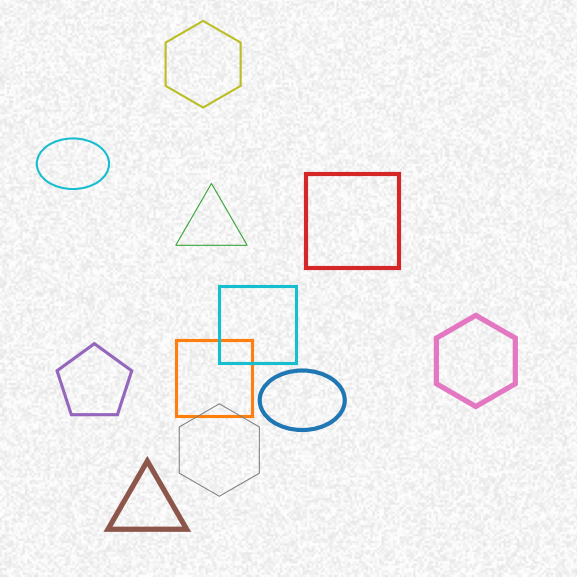[{"shape": "oval", "thickness": 2, "radius": 0.37, "center": [0.523, 0.306]}, {"shape": "square", "thickness": 1.5, "radius": 0.33, "center": [0.371, 0.345]}, {"shape": "triangle", "thickness": 0.5, "radius": 0.36, "center": [0.366, 0.61]}, {"shape": "square", "thickness": 2, "radius": 0.4, "center": [0.611, 0.617]}, {"shape": "pentagon", "thickness": 1.5, "radius": 0.34, "center": [0.163, 0.336]}, {"shape": "triangle", "thickness": 2.5, "radius": 0.39, "center": [0.255, 0.122]}, {"shape": "hexagon", "thickness": 2.5, "radius": 0.39, "center": [0.824, 0.374]}, {"shape": "hexagon", "thickness": 0.5, "radius": 0.4, "center": [0.38, 0.22]}, {"shape": "hexagon", "thickness": 1, "radius": 0.38, "center": [0.352, 0.888]}, {"shape": "square", "thickness": 1.5, "radius": 0.33, "center": [0.446, 0.437]}, {"shape": "oval", "thickness": 1, "radius": 0.31, "center": [0.126, 0.716]}]